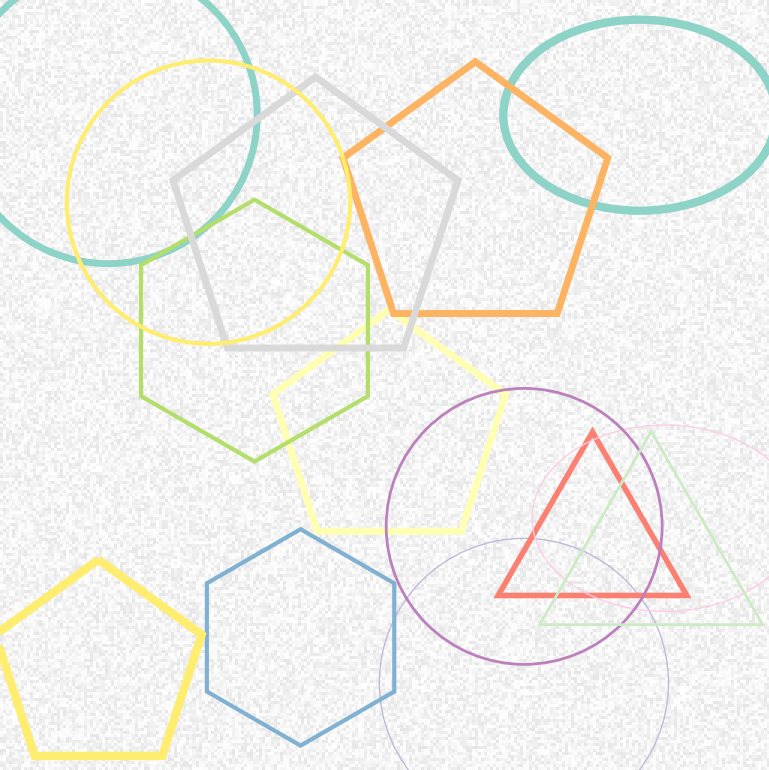[{"shape": "oval", "thickness": 3, "radius": 0.89, "center": [0.831, 0.85]}, {"shape": "circle", "thickness": 2.5, "radius": 0.97, "center": [0.141, 0.851]}, {"shape": "pentagon", "thickness": 2.5, "radius": 0.8, "center": [0.505, 0.439]}, {"shape": "circle", "thickness": 0.5, "radius": 0.94, "center": [0.68, 0.113]}, {"shape": "triangle", "thickness": 2, "radius": 0.71, "center": [0.769, 0.297]}, {"shape": "hexagon", "thickness": 1.5, "radius": 0.7, "center": [0.39, 0.172]}, {"shape": "pentagon", "thickness": 2.5, "radius": 0.9, "center": [0.617, 0.739]}, {"shape": "hexagon", "thickness": 1.5, "radius": 0.85, "center": [0.33, 0.571]}, {"shape": "oval", "thickness": 0.5, "radius": 0.86, "center": [0.864, 0.327]}, {"shape": "pentagon", "thickness": 2.5, "radius": 0.97, "center": [0.41, 0.706]}, {"shape": "circle", "thickness": 1, "radius": 0.9, "center": [0.681, 0.316]}, {"shape": "triangle", "thickness": 1, "radius": 0.84, "center": [0.846, 0.272]}, {"shape": "pentagon", "thickness": 3, "radius": 0.7, "center": [0.128, 0.132]}, {"shape": "circle", "thickness": 1.5, "radius": 0.92, "center": [0.271, 0.737]}]